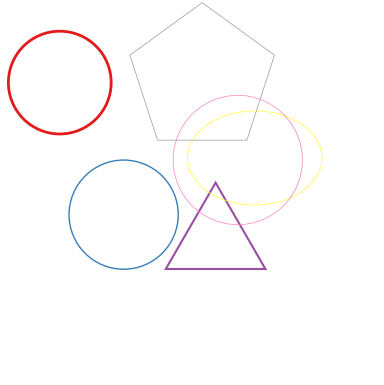[{"shape": "circle", "thickness": 2, "radius": 0.67, "center": [0.155, 0.785]}, {"shape": "circle", "thickness": 1, "radius": 0.71, "center": [0.321, 0.442]}, {"shape": "triangle", "thickness": 1.5, "radius": 0.75, "center": [0.56, 0.376]}, {"shape": "oval", "thickness": 0.5, "radius": 0.87, "center": [0.662, 0.59]}, {"shape": "circle", "thickness": 0.5, "radius": 0.84, "center": [0.618, 0.584]}, {"shape": "pentagon", "thickness": 0.5, "radius": 0.99, "center": [0.525, 0.796]}]